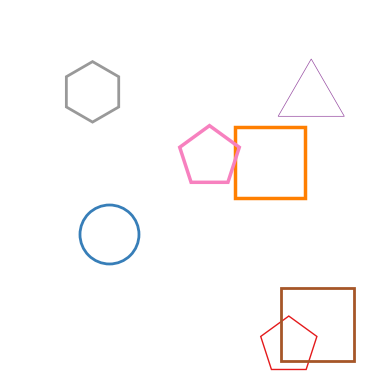[{"shape": "pentagon", "thickness": 1, "radius": 0.38, "center": [0.75, 0.102]}, {"shape": "circle", "thickness": 2, "radius": 0.38, "center": [0.284, 0.391]}, {"shape": "triangle", "thickness": 0.5, "radius": 0.5, "center": [0.808, 0.748]}, {"shape": "square", "thickness": 2.5, "radius": 0.46, "center": [0.701, 0.578]}, {"shape": "square", "thickness": 2, "radius": 0.47, "center": [0.825, 0.158]}, {"shape": "pentagon", "thickness": 2.5, "radius": 0.41, "center": [0.544, 0.592]}, {"shape": "hexagon", "thickness": 2, "radius": 0.39, "center": [0.24, 0.761]}]